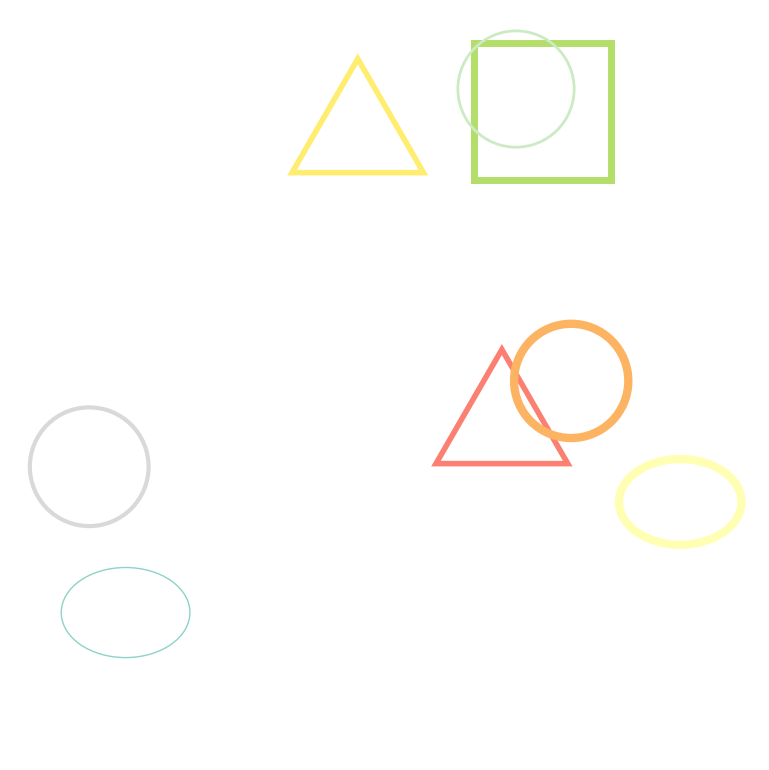[{"shape": "oval", "thickness": 0.5, "radius": 0.42, "center": [0.163, 0.204]}, {"shape": "oval", "thickness": 3, "radius": 0.4, "center": [0.883, 0.348]}, {"shape": "triangle", "thickness": 2, "radius": 0.49, "center": [0.652, 0.447]}, {"shape": "circle", "thickness": 3, "radius": 0.37, "center": [0.742, 0.505]}, {"shape": "square", "thickness": 2.5, "radius": 0.44, "center": [0.705, 0.856]}, {"shape": "circle", "thickness": 1.5, "radius": 0.39, "center": [0.116, 0.394]}, {"shape": "circle", "thickness": 1, "radius": 0.38, "center": [0.67, 0.884]}, {"shape": "triangle", "thickness": 2, "radius": 0.49, "center": [0.465, 0.825]}]